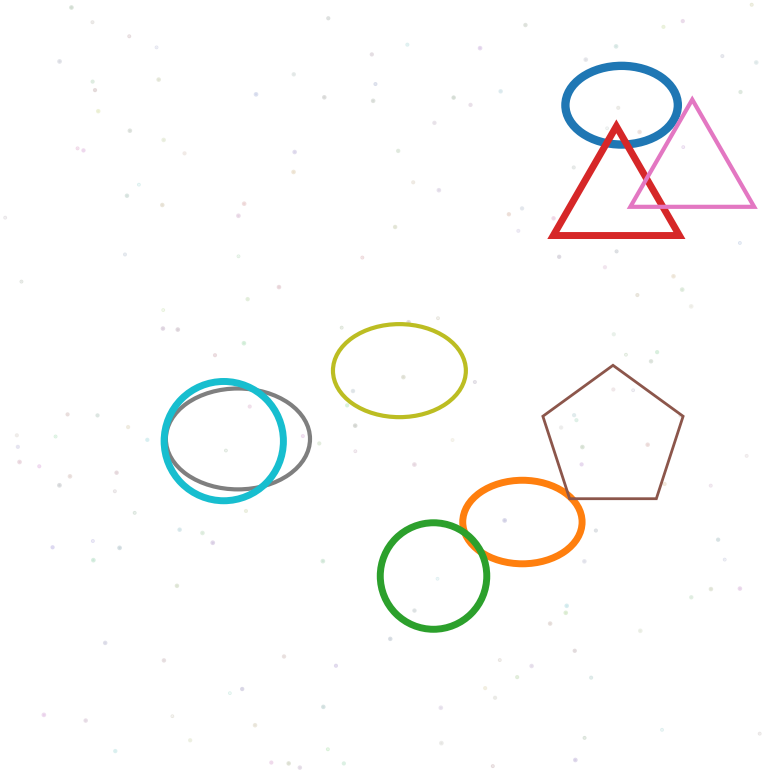[{"shape": "oval", "thickness": 3, "radius": 0.37, "center": [0.807, 0.863]}, {"shape": "oval", "thickness": 2.5, "radius": 0.39, "center": [0.678, 0.322]}, {"shape": "circle", "thickness": 2.5, "radius": 0.35, "center": [0.563, 0.252]}, {"shape": "triangle", "thickness": 2.5, "radius": 0.47, "center": [0.8, 0.741]}, {"shape": "pentagon", "thickness": 1, "radius": 0.48, "center": [0.796, 0.43]}, {"shape": "triangle", "thickness": 1.5, "radius": 0.46, "center": [0.899, 0.778]}, {"shape": "oval", "thickness": 1.5, "radius": 0.47, "center": [0.309, 0.43]}, {"shape": "oval", "thickness": 1.5, "radius": 0.43, "center": [0.519, 0.519]}, {"shape": "circle", "thickness": 2.5, "radius": 0.39, "center": [0.291, 0.427]}]